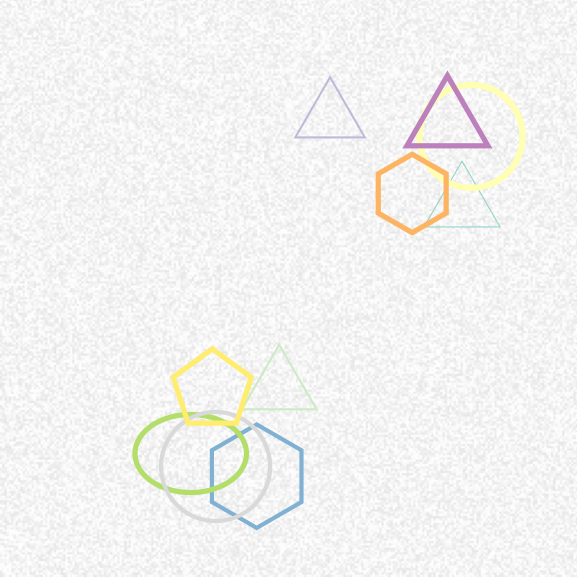[{"shape": "triangle", "thickness": 0.5, "radius": 0.38, "center": [0.8, 0.644]}, {"shape": "circle", "thickness": 3, "radius": 0.45, "center": [0.816, 0.763]}, {"shape": "triangle", "thickness": 1, "radius": 0.35, "center": [0.572, 0.796]}, {"shape": "hexagon", "thickness": 2, "radius": 0.45, "center": [0.444, 0.175]}, {"shape": "hexagon", "thickness": 2.5, "radius": 0.34, "center": [0.714, 0.664]}, {"shape": "oval", "thickness": 2.5, "radius": 0.48, "center": [0.33, 0.214]}, {"shape": "circle", "thickness": 2, "radius": 0.47, "center": [0.373, 0.191]}, {"shape": "triangle", "thickness": 2.5, "radius": 0.41, "center": [0.775, 0.787]}, {"shape": "triangle", "thickness": 1, "radius": 0.37, "center": [0.484, 0.328]}, {"shape": "pentagon", "thickness": 2.5, "radius": 0.36, "center": [0.367, 0.324]}]